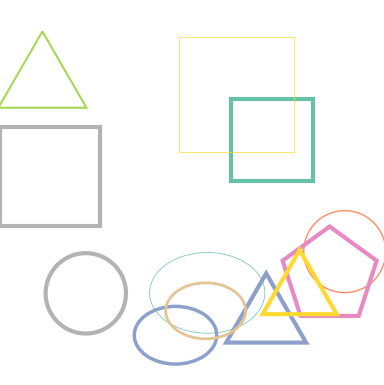[{"shape": "square", "thickness": 3, "radius": 0.53, "center": [0.706, 0.636]}, {"shape": "oval", "thickness": 0.5, "radius": 0.75, "center": [0.538, 0.239]}, {"shape": "circle", "thickness": 1, "radius": 0.53, "center": [0.895, 0.346]}, {"shape": "triangle", "thickness": 3, "radius": 0.6, "center": [0.691, 0.17]}, {"shape": "oval", "thickness": 2.5, "radius": 0.54, "center": [0.456, 0.129]}, {"shape": "pentagon", "thickness": 3, "radius": 0.64, "center": [0.856, 0.283]}, {"shape": "triangle", "thickness": 1.5, "radius": 0.66, "center": [0.11, 0.786]}, {"shape": "square", "thickness": 0.5, "radius": 0.75, "center": [0.615, 0.755]}, {"shape": "triangle", "thickness": 3, "radius": 0.55, "center": [0.778, 0.239]}, {"shape": "oval", "thickness": 2, "radius": 0.52, "center": [0.534, 0.193]}, {"shape": "circle", "thickness": 3, "radius": 0.52, "center": [0.223, 0.238]}, {"shape": "square", "thickness": 3, "radius": 0.64, "center": [0.13, 0.54]}]